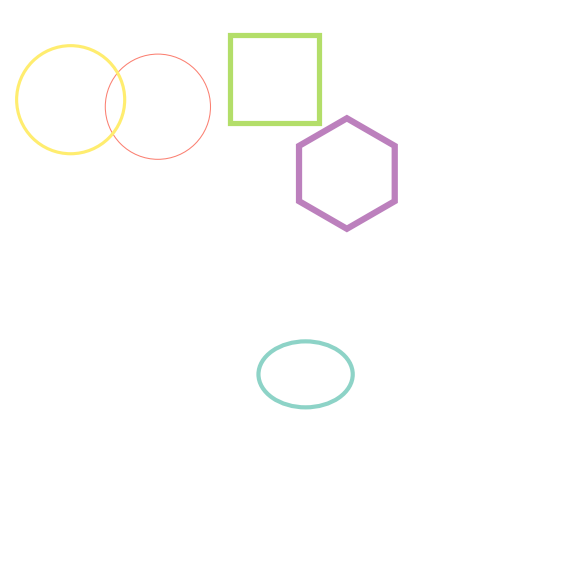[{"shape": "oval", "thickness": 2, "radius": 0.41, "center": [0.529, 0.351]}, {"shape": "circle", "thickness": 0.5, "radius": 0.46, "center": [0.273, 0.814]}, {"shape": "square", "thickness": 2.5, "radius": 0.38, "center": [0.476, 0.862]}, {"shape": "hexagon", "thickness": 3, "radius": 0.48, "center": [0.601, 0.699]}, {"shape": "circle", "thickness": 1.5, "radius": 0.47, "center": [0.122, 0.826]}]